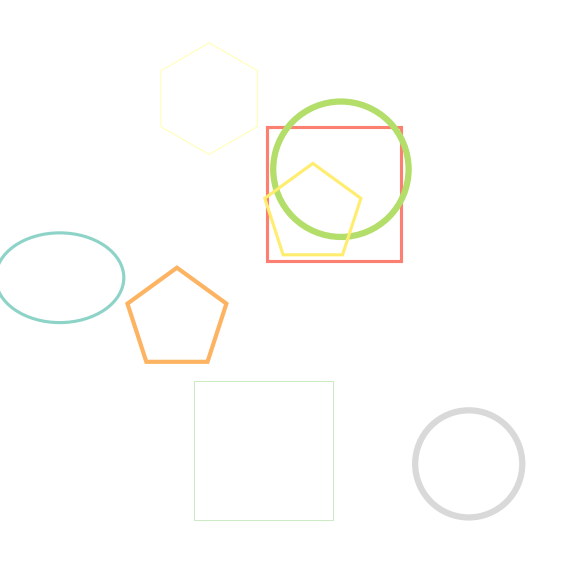[{"shape": "oval", "thickness": 1.5, "radius": 0.55, "center": [0.103, 0.518]}, {"shape": "hexagon", "thickness": 0.5, "radius": 0.48, "center": [0.362, 0.828]}, {"shape": "square", "thickness": 1.5, "radius": 0.58, "center": [0.579, 0.663]}, {"shape": "pentagon", "thickness": 2, "radius": 0.45, "center": [0.306, 0.445]}, {"shape": "circle", "thickness": 3, "radius": 0.59, "center": [0.59, 0.706]}, {"shape": "circle", "thickness": 3, "radius": 0.46, "center": [0.812, 0.196]}, {"shape": "square", "thickness": 0.5, "radius": 0.6, "center": [0.457, 0.219]}, {"shape": "pentagon", "thickness": 1.5, "radius": 0.44, "center": [0.542, 0.629]}]